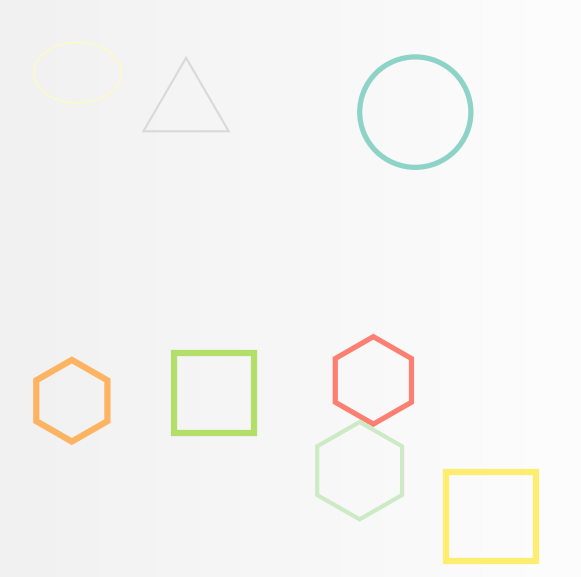[{"shape": "circle", "thickness": 2.5, "radius": 0.48, "center": [0.714, 0.805]}, {"shape": "oval", "thickness": 0.5, "radius": 0.38, "center": [0.133, 0.873]}, {"shape": "hexagon", "thickness": 2.5, "radius": 0.38, "center": [0.642, 0.34]}, {"shape": "hexagon", "thickness": 3, "radius": 0.35, "center": [0.124, 0.305]}, {"shape": "square", "thickness": 3, "radius": 0.35, "center": [0.368, 0.318]}, {"shape": "triangle", "thickness": 1, "radius": 0.42, "center": [0.32, 0.814]}, {"shape": "hexagon", "thickness": 2, "radius": 0.42, "center": [0.619, 0.184]}, {"shape": "square", "thickness": 3, "radius": 0.39, "center": [0.845, 0.105]}]